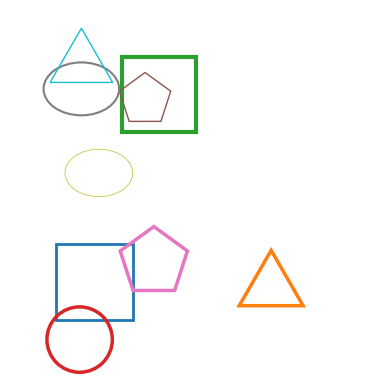[{"shape": "square", "thickness": 2, "radius": 0.5, "center": [0.246, 0.268]}, {"shape": "triangle", "thickness": 2.5, "radius": 0.48, "center": [0.704, 0.254]}, {"shape": "square", "thickness": 3, "radius": 0.48, "center": [0.413, 0.754]}, {"shape": "circle", "thickness": 2.5, "radius": 0.42, "center": [0.207, 0.118]}, {"shape": "pentagon", "thickness": 1, "radius": 0.35, "center": [0.377, 0.741]}, {"shape": "pentagon", "thickness": 2.5, "radius": 0.46, "center": [0.4, 0.32]}, {"shape": "oval", "thickness": 1.5, "radius": 0.49, "center": [0.211, 0.769]}, {"shape": "oval", "thickness": 0.5, "radius": 0.44, "center": [0.257, 0.551]}, {"shape": "triangle", "thickness": 1, "radius": 0.47, "center": [0.211, 0.833]}]